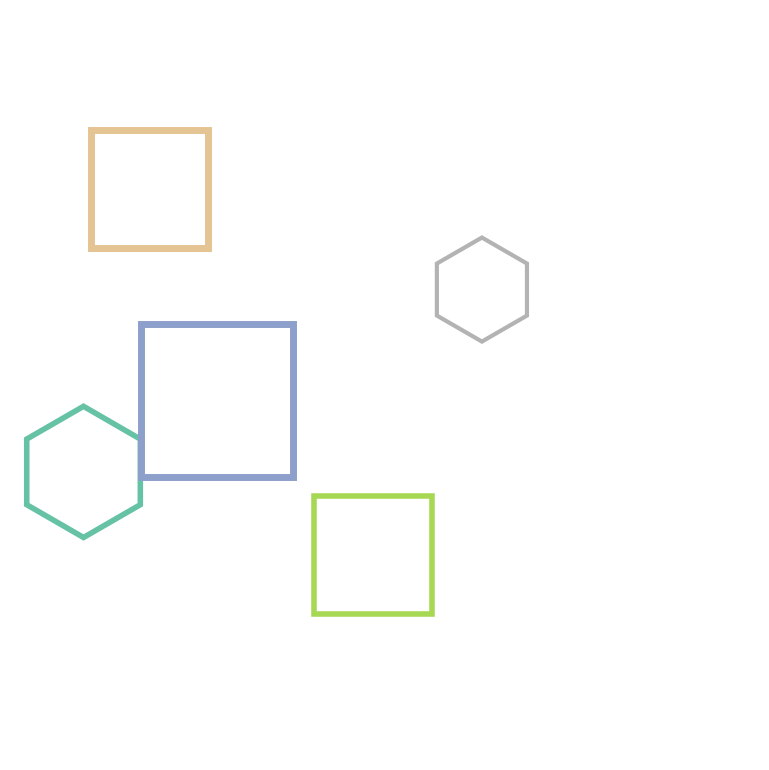[{"shape": "hexagon", "thickness": 2, "radius": 0.43, "center": [0.108, 0.387]}, {"shape": "square", "thickness": 2.5, "radius": 0.5, "center": [0.282, 0.48]}, {"shape": "square", "thickness": 2, "radius": 0.38, "center": [0.485, 0.279]}, {"shape": "square", "thickness": 2.5, "radius": 0.38, "center": [0.194, 0.755]}, {"shape": "hexagon", "thickness": 1.5, "radius": 0.34, "center": [0.626, 0.624]}]